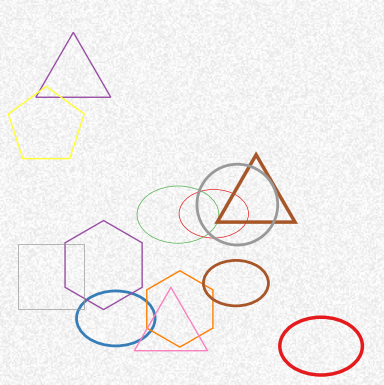[{"shape": "oval", "thickness": 2.5, "radius": 0.54, "center": [0.834, 0.101]}, {"shape": "oval", "thickness": 0.5, "radius": 0.45, "center": [0.555, 0.445]}, {"shape": "oval", "thickness": 2, "radius": 0.51, "center": [0.301, 0.173]}, {"shape": "oval", "thickness": 0.5, "radius": 0.53, "center": [0.462, 0.443]}, {"shape": "triangle", "thickness": 1, "radius": 0.56, "center": [0.19, 0.804]}, {"shape": "hexagon", "thickness": 1, "radius": 0.58, "center": [0.269, 0.312]}, {"shape": "hexagon", "thickness": 1, "radius": 0.5, "center": [0.467, 0.198]}, {"shape": "pentagon", "thickness": 1, "radius": 0.52, "center": [0.12, 0.672]}, {"shape": "oval", "thickness": 2, "radius": 0.42, "center": [0.613, 0.265]}, {"shape": "triangle", "thickness": 2.5, "radius": 0.58, "center": [0.665, 0.481]}, {"shape": "triangle", "thickness": 1, "radius": 0.55, "center": [0.444, 0.144]}, {"shape": "square", "thickness": 0.5, "radius": 0.43, "center": [0.133, 0.282]}, {"shape": "circle", "thickness": 2, "radius": 0.52, "center": [0.616, 0.469]}]